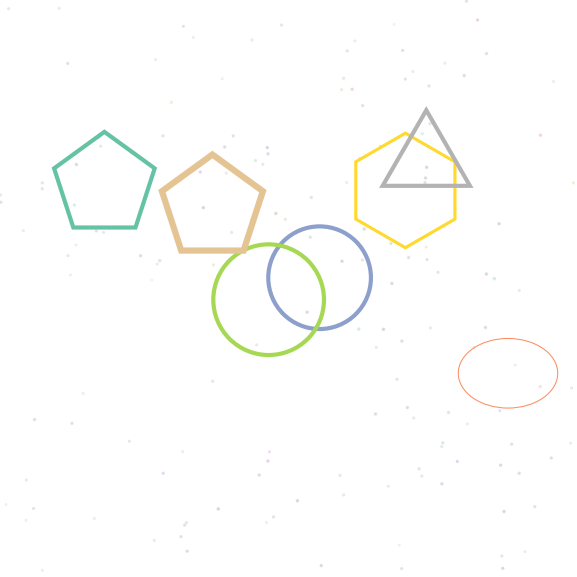[{"shape": "pentagon", "thickness": 2, "radius": 0.46, "center": [0.181, 0.679]}, {"shape": "oval", "thickness": 0.5, "radius": 0.43, "center": [0.88, 0.353]}, {"shape": "circle", "thickness": 2, "radius": 0.44, "center": [0.553, 0.518]}, {"shape": "circle", "thickness": 2, "radius": 0.48, "center": [0.465, 0.48]}, {"shape": "hexagon", "thickness": 1.5, "radius": 0.5, "center": [0.702, 0.669]}, {"shape": "pentagon", "thickness": 3, "radius": 0.46, "center": [0.368, 0.64]}, {"shape": "triangle", "thickness": 2, "radius": 0.44, "center": [0.738, 0.721]}]